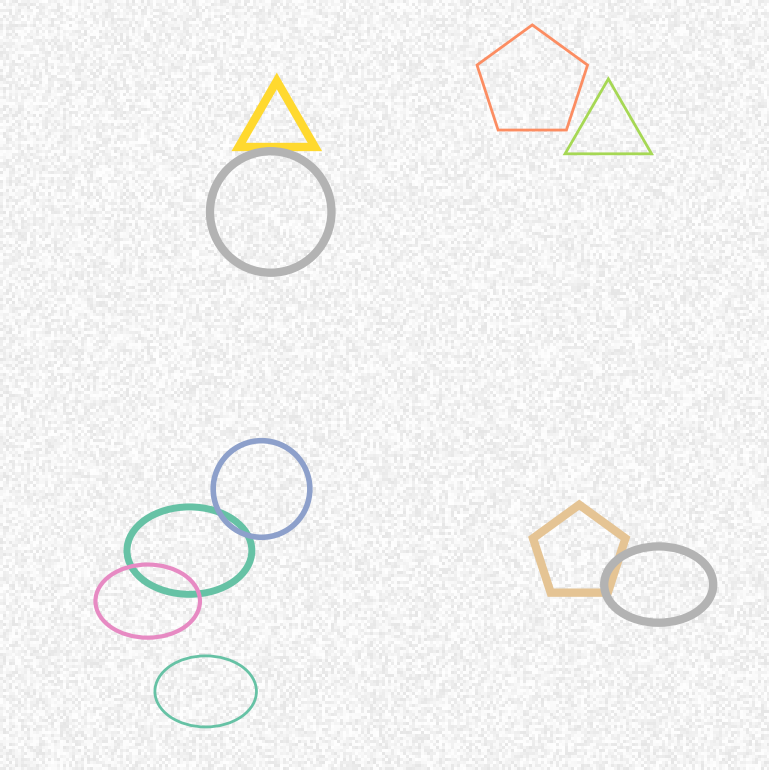[{"shape": "oval", "thickness": 2.5, "radius": 0.41, "center": [0.246, 0.285]}, {"shape": "oval", "thickness": 1, "radius": 0.33, "center": [0.267, 0.102]}, {"shape": "pentagon", "thickness": 1, "radius": 0.38, "center": [0.691, 0.892]}, {"shape": "circle", "thickness": 2, "radius": 0.31, "center": [0.34, 0.365]}, {"shape": "oval", "thickness": 1.5, "radius": 0.34, "center": [0.192, 0.219]}, {"shape": "triangle", "thickness": 1, "radius": 0.32, "center": [0.79, 0.833]}, {"shape": "triangle", "thickness": 3, "radius": 0.29, "center": [0.359, 0.838]}, {"shape": "pentagon", "thickness": 3, "radius": 0.32, "center": [0.752, 0.281]}, {"shape": "circle", "thickness": 3, "radius": 0.39, "center": [0.352, 0.725]}, {"shape": "oval", "thickness": 3, "radius": 0.35, "center": [0.855, 0.241]}]